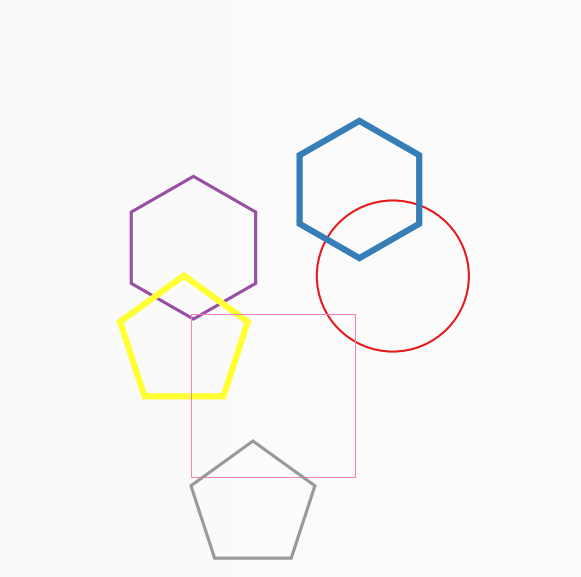[{"shape": "circle", "thickness": 1, "radius": 0.65, "center": [0.676, 0.521]}, {"shape": "hexagon", "thickness": 3, "radius": 0.59, "center": [0.618, 0.671]}, {"shape": "hexagon", "thickness": 1.5, "radius": 0.62, "center": [0.333, 0.57]}, {"shape": "pentagon", "thickness": 3, "radius": 0.58, "center": [0.316, 0.406]}, {"shape": "square", "thickness": 0.5, "radius": 0.71, "center": [0.469, 0.315]}, {"shape": "pentagon", "thickness": 1.5, "radius": 0.56, "center": [0.435, 0.123]}]